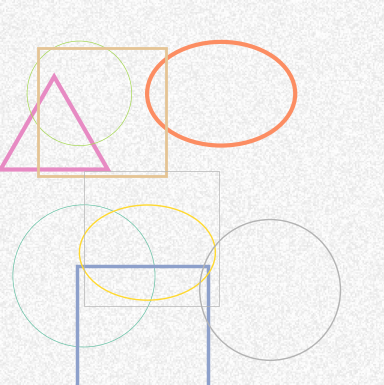[{"shape": "circle", "thickness": 0.5, "radius": 0.92, "center": [0.218, 0.283]}, {"shape": "oval", "thickness": 3, "radius": 0.96, "center": [0.574, 0.757]}, {"shape": "square", "thickness": 2.5, "radius": 0.85, "center": [0.37, 0.138]}, {"shape": "triangle", "thickness": 3, "radius": 0.8, "center": [0.141, 0.64]}, {"shape": "circle", "thickness": 0.5, "radius": 0.68, "center": [0.206, 0.758]}, {"shape": "oval", "thickness": 1, "radius": 0.88, "center": [0.383, 0.344]}, {"shape": "square", "thickness": 2, "radius": 0.83, "center": [0.266, 0.709]}, {"shape": "circle", "thickness": 1, "radius": 0.91, "center": [0.702, 0.247]}, {"shape": "square", "thickness": 0.5, "radius": 0.88, "center": [0.394, 0.381]}]